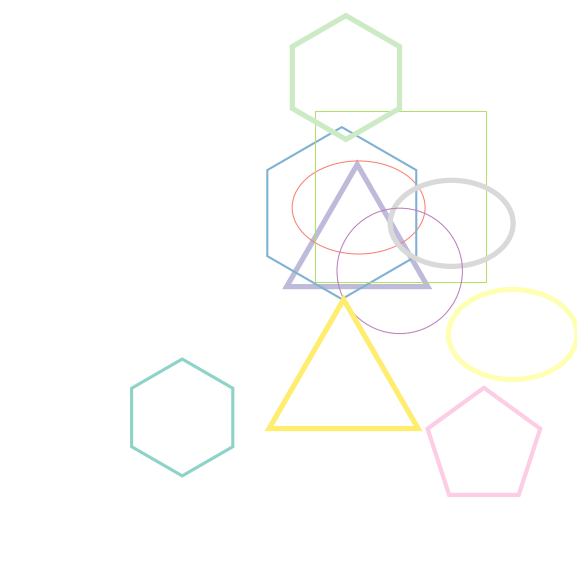[{"shape": "hexagon", "thickness": 1.5, "radius": 0.51, "center": [0.316, 0.276]}, {"shape": "oval", "thickness": 2.5, "radius": 0.56, "center": [0.888, 0.42]}, {"shape": "triangle", "thickness": 2.5, "radius": 0.71, "center": [0.619, 0.573]}, {"shape": "oval", "thickness": 0.5, "radius": 0.58, "center": [0.621, 0.64]}, {"shape": "hexagon", "thickness": 1, "radius": 0.74, "center": [0.592, 0.63]}, {"shape": "square", "thickness": 0.5, "radius": 0.74, "center": [0.693, 0.659]}, {"shape": "pentagon", "thickness": 2, "radius": 0.51, "center": [0.838, 0.225]}, {"shape": "oval", "thickness": 2.5, "radius": 0.53, "center": [0.782, 0.612]}, {"shape": "circle", "thickness": 0.5, "radius": 0.54, "center": [0.692, 0.53]}, {"shape": "hexagon", "thickness": 2.5, "radius": 0.54, "center": [0.599, 0.865]}, {"shape": "triangle", "thickness": 2.5, "radius": 0.74, "center": [0.595, 0.332]}]